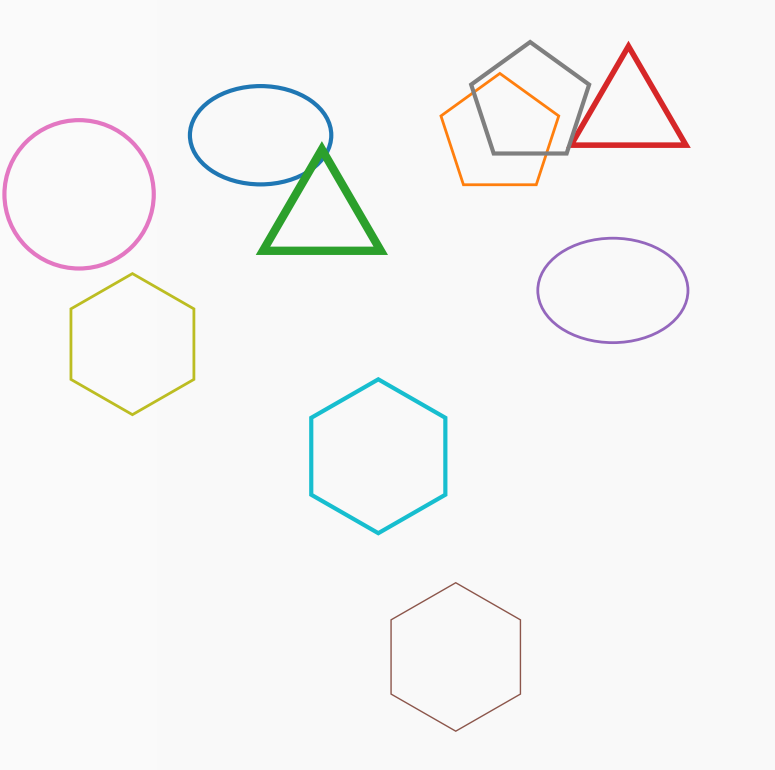[{"shape": "oval", "thickness": 1.5, "radius": 0.46, "center": [0.336, 0.824]}, {"shape": "pentagon", "thickness": 1, "radius": 0.4, "center": [0.645, 0.825]}, {"shape": "triangle", "thickness": 3, "radius": 0.44, "center": [0.415, 0.718]}, {"shape": "triangle", "thickness": 2, "radius": 0.43, "center": [0.811, 0.854]}, {"shape": "oval", "thickness": 1, "radius": 0.48, "center": [0.791, 0.623]}, {"shape": "hexagon", "thickness": 0.5, "radius": 0.48, "center": [0.588, 0.147]}, {"shape": "circle", "thickness": 1.5, "radius": 0.48, "center": [0.102, 0.748]}, {"shape": "pentagon", "thickness": 1.5, "radius": 0.4, "center": [0.684, 0.865]}, {"shape": "hexagon", "thickness": 1, "radius": 0.46, "center": [0.171, 0.553]}, {"shape": "hexagon", "thickness": 1.5, "radius": 0.5, "center": [0.488, 0.407]}]